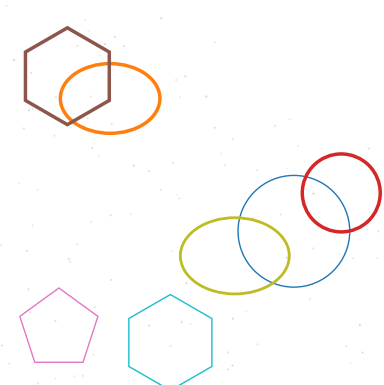[{"shape": "circle", "thickness": 1, "radius": 0.73, "center": [0.763, 0.399]}, {"shape": "oval", "thickness": 2.5, "radius": 0.65, "center": [0.286, 0.744]}, {"shape": "circle", "thickness": 2.5, "radius": 0.51, "center": [0.886, 0.499]}, {"shape": "hexagon", "thickness": 2.5, "radius": 0.63, "center": [0.175, 0.802]}, {"shape": "pentagon", "thickness": 1, "radius": 0.53, "center": [0.153, 0.145]}, {"shape": "oval", "thickness": 2, "radius": 0.71, "center": [0.61, 0.335]}, {"shape": "hexagon", "thickness": 1, "radius": 0.62, "center": [0.443, 0.11]}]